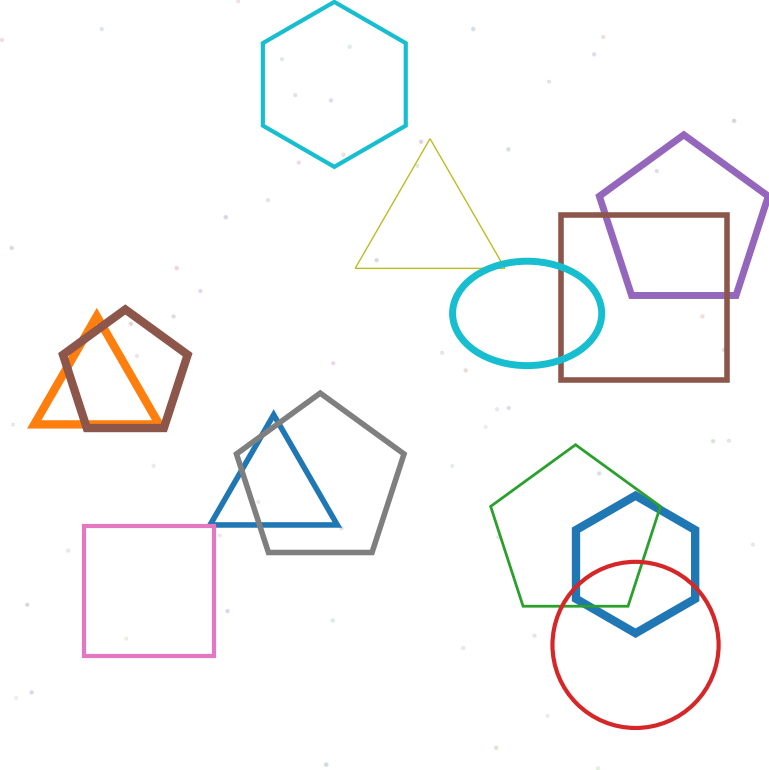[{"shape": "triangle", "thickness": 2, "radius": 0.48, "center": [0.355, 0.366]}, {"shape": "hexagon", "thickness": 3, "radius": 0.45, "center": [0.825, 0.267]}, {"shape": "triangle", "thickness": 3, "radius": 0.47, "center": [0.126, 0.496]}, {"shape": "pentagon", "thickness": 1, "radius": 0.58, "center": [0.747, 0.306]}, {"shape": "circle", "thickness": 1.5, "radius": 0.54, "center": [0.825, 0.162]}, {"shape": "pentagon", "thickness": 2.5, "radius": 0.58, "center": [0.888, 0.71]}, {"shape": "pentagon", "thickness": 3, "radius": 0.43, "center": [0.163, 0.513]}, {"shape": "square", "thickness": 2, "radius": 0.54, "center": [0.836, 0.614]}, {"shape": "square", "thickness": 1.5, "radius": 0.42, "center": [0.194, 0.233]}, {"shape": "pentagon", "thickness": 2, "radius": 0.57, "center": [0.416, 0.375]}, {"shape": "triangle", "thickness": 0.5, "radius": 0.56, "center": [0.558, 0.708]}, {"shape": "oval", "thickness": 2.5, "radius": 0.48, "center": [0.685, 0.593]}, {"shape": "hexagon", "thickness": 1.5, "radius": 0.54, "center": [0.434, 0.89]}]